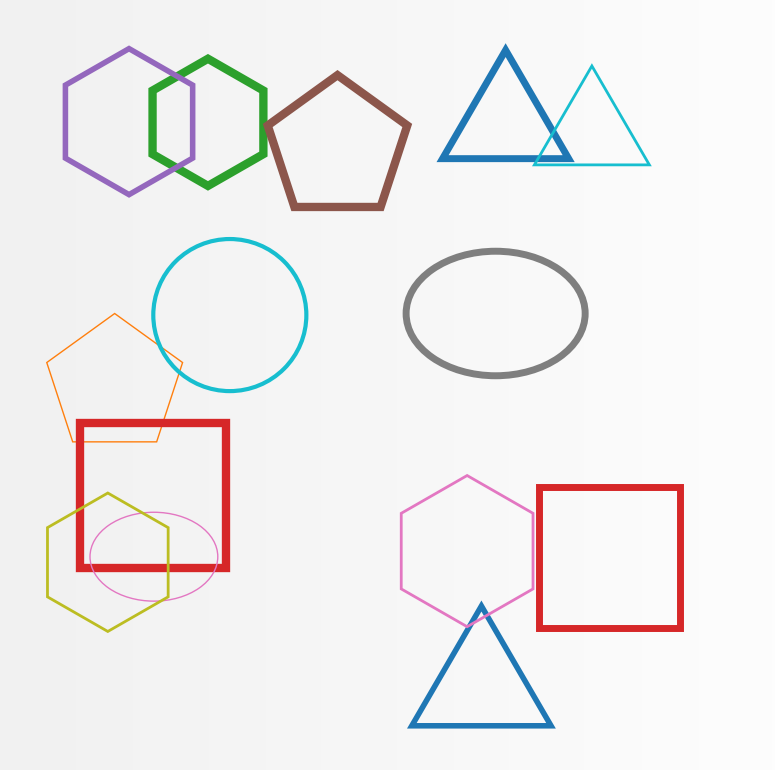[{"shape": "triangle", "thickness": 2, "radius": 0.52, "center": [0.621, 0.109]}, {"shape": "triangle", "thickness": 2.5, "radius": 0.47, "center": [0.652, 0.841]}, {"shape": "pentagon", "thickness": 0.5, "radius": 0.46, "center": [0.148, 0.501]}, {"shape": "hexagon", "thickness": 3, "radius": 0.41, "center": [0.268, 0.841]}, {"shape": "square", "thickness": 3, "radius": 0.47, "center": [0.197, 0.356]}, {"shape": "square", "thickness": 2.5, "radius": 0.46, "center": [0.787, 0.276]}, {"shape": "hexagon", "thickness": 2, "radius": 0.47, "center": [0.166, 0.842]}, {"shape": "pentagon", "thickness": 3, "radius": 0.47, "center": [0.435, 0.808]}, {"shape": "oval", "thickness": 0.5, "radius": 0.41, "center": [0.199, 0.277]}, {"shape": "hexagon", "thickness": 1, "radius": 0.49, "center": [0.603, 0.284]}, {"shape": "oval", "thickness": 2.5, "radius": 0.58, "center": [0.64, 0.593]}, {"shape": "hexagon", "thickness": 1, "radius": 0.45, "center": [0.139, 0.27]}, {"shape": "circle", "thickness": 1.5, "radius": 0.49, "center": [0.297, 0.591]}, {"shape": "triangle", "thickness": 1, "radius": 0.43, "center": [0.764, 0.829]}]